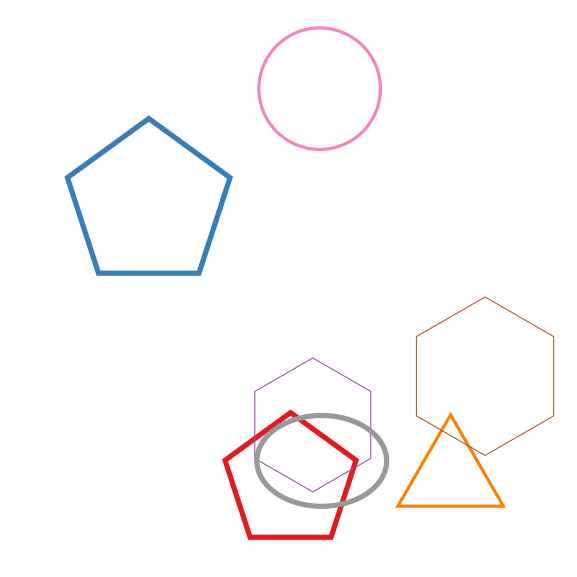[{"shape": "pentagon", "thickness": 2.5, "radius": 0.6, "center": [0.503, 0.165]}, {"shape": "pentagon", "thickness": 2.5, "radius": 0.74, "center": [0.258, 0.646]}, {"shape": "hexagon", "thickness": 0.5, "radius": 0.58, "center": [0.542, 0.263]}, {"shape": "triangle", "thickness": 1.5, "radius": 0.53, "center": [0.78, 0.175]}, {"shape": "hexagon", "thickness": 0.5, "radius": 0.69, "center": [0.84, 0.348]}, {"shape": "circle", "thickness": 1.5, "radius": 0.53, "center": [0.554, 0.846]}, {"shape": "oval", "thickness": 2.5, "radius": 0.56, "center": [0.557, 0.201]}]